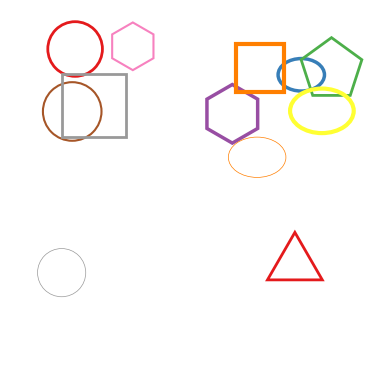[{"shape": "triangle", "thickness": 2, "radius": 0.41, "center": [0.766, 0.314]}, {"shape": "circle", "thickness": 2, "radius": 0.35, "center": [0.195, 0.873]}, {"shape": "oval", "thickness": 2.5, "radius": 0.3, "center": [0.783, 0.806]}, {"shape": "pentagon", "thickness": 2, "radius": 0.41, "center": [0.861, 0.819]}, {"shape": "hexagon", "thickness": 2.5, "radius": 0.38, "center": [0.603, 0.704]}, {"shape": "square", "thickness": 3, "radius": 0.31, "center": [0.674, 0.823]}, {"shape": "oval", "thickness": 0.5, "radius": 0.37, "center": [0.668, 0.592]}, {"shape": "oval", "thickness": 3, "radius": 0.41, "center": [0.836, 0.712]}, {"shape": "circle", "thickness": 1.5, "radius": 0.38, "center": [0.188, 0.71]}, {"shape": "hexagon", "thickness": 1.5, "radius": 0.31, "center": [0.345, 0.88]}, {"shape": "square", "thickness": 2, "radius": 0.41, "center": [0.244, 0.727]}, {"shape": "circle", "thickness": 0.5, "radius": 0.31, "center": [0.16, 0.292]}]